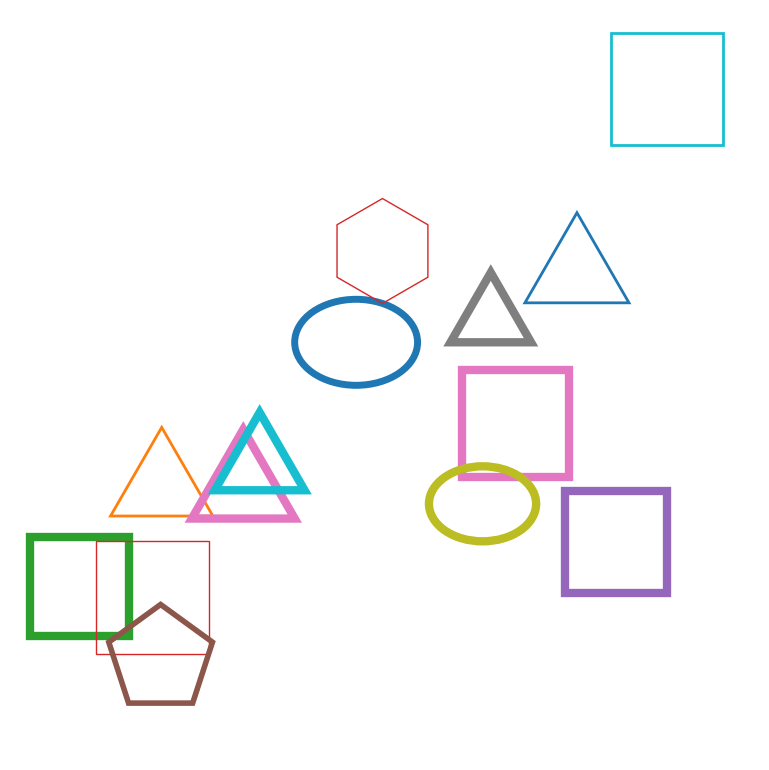[{"shape": "triangle", "thickness": 1, "radius": 0.39, "center": [0.749, 0.646]}, {"shape": "oval", "thickness": 2.5, "radius": 0.4, "center": [0.462, 0.555]}, {"shape": "triangle", "thickness": 1, "radius": 0.38, "center": [0.21, 0.368]}, {"shape": "square", "thickness": 3, "radius": 0.32, "center": [0.103, 0.238]}, {"shape": "square", "thickness": 0.5, "radius": 0.37, "center": [0.198, 0.224]}, {"shape": "hexagon", "thickness": 0.5, "radius": 0.34, "center": [0.497, 0.674]}, {"shape": "square", "thickness": 3, "radius": 0.33, "center": [0.8, 0.296]}, {"shape": "pentagon", "thickness": 2, "radius": 0.35, "center": [0.209, 0.144]}, {"shape": "square", "thickness": 3, "radius": 0.35, "center": [0.669, 0.45]}, {"shape": "triangle", "thickness": 3, "radius": 0.39, "center": [0.316, 0.365]}, {"shape": "triangle", "thickness": 3, "radius": 0.3, "center": [0.637, 0.586]}, {"shape": "oval", "thickness": 3, "radius": 0.35, "center": [0.627, 0.346]}, {"shape": "triangle", "thickness": 3, "radius": 0.34, "center": [0.337, 0.397]}, {"shape": "square", "thickness": 1, "radius": 0.36, "center": [0.866, 0.885]}]